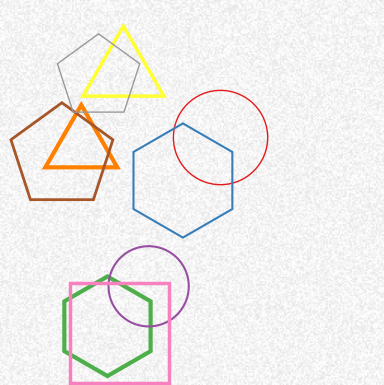[{"shape": "circle", "thickness": 1, "radius": 0.61, "center": [0.573, 0.643]}, {"shape": "hexagon", "thickness": 1.5, "radius": 0.74, "center": [0.475, 0.531]}, {"shape": "hexagon", "thickness": 3, "radius": 0.65, "center": [0.279, 0.153]}, {"shape": "circle", "thickness": 1.5, "radius": 0.52, "center": [0.386, 0.256]}, {"shape": "triangle", "thickness": 3, "radius": 0.54, "center": [0.211, 0.619]}, {"shape": "triangle", "thickness": 2.5, "radius": 0.61, "center": [0.321, 0.811]}, {"shape": "pentagon", "thickness": 2, "radius": 0.7, "center": [0.161, 0.594]}, {"shape": "square", "thickness": 2.5, "radius": 0.65, "center": [0.31, 0.136]}, {"shape": "pentagon", "thickness": 1, "radius": 0.56, "center": [0.256, 0.8]}]